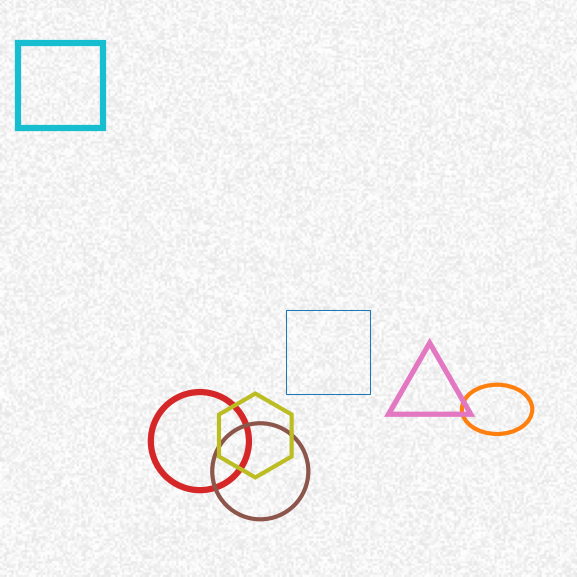[{"shape": "square", "thickness": 0.5, "radius": 0.36, "center": [0.569, 0.39]}, {"shape": "oval", "thickness": 2, "radius": 0.3, "center": [0.861, 0.29]}, {"shape": "circle", "thickness": 3, "radius": 0.42, "center": [0.346, 0.235]}, {"shape": "circle", "thickness": 2, "radius": 0.42, "center": [0.451, 0.183]}, {"shape": "triangle", "thickness": 2.5, "radius": 0.41, "center": [0.744, 0.323]}, {"shape": "hexagon", "thickness": 2, "radius": 0.36, "center": [0.442, 0.245]}, {"shape": "square", "thickness": 3, "radius": 0.37, "center": [0.105, 0.851]}]